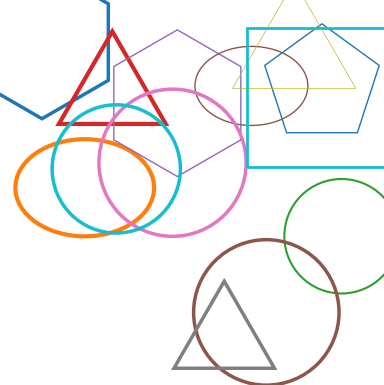[{"shape": "pentagon", "thickness": 1, "radius": 0.78, "center": [0.836, 0.782]}, {"shape": "hexagon", "thickness": 2.5, "radius": 0.99, "center": [0.109, 0.891]}, {"shape": "oval", "thickness": 3, "radius": 0.9, "center": [0.22, 0.512]}, {"shape": "circle", "thickness": 1.5, "radius": 0.74, "center": [0.887, 0.386]}, {"shape": "triangle", "thickness": 3, "radius": 0.8, "center": [0.292, 0.758]}, {"shape": "hexagon", "thickness": 1, "radius": 0.95, "center": [0.461, 0.732]}, {"shape": "circle", "thickness": 2.5, "radius": 0.94, "center": [0.692, 0.189]}, {"shape": "oval", "thickness": 1, "radius": 0.73, "center": [0.653, 0.777]}, {"shape": "circle", "thickness": 2.5, "radius": 0.96, "center": [0.448, 0.577]}, {"shape": "triangle", "thickness": 2.5, "radius": 0.75, "center": [0.582, 0.119]}, {"shape": "triangle", "thickness": 0.5, "radius": 0.93, "center": [0.764, 0.863]}, {"shape": "circle", "thickness": 2.5, "radius": 0.83, "center": [0.302, 0.561]}, {"shape": "square", "thickness": 2, "radius": 0.9, "center": [0.821, 0.747]}]